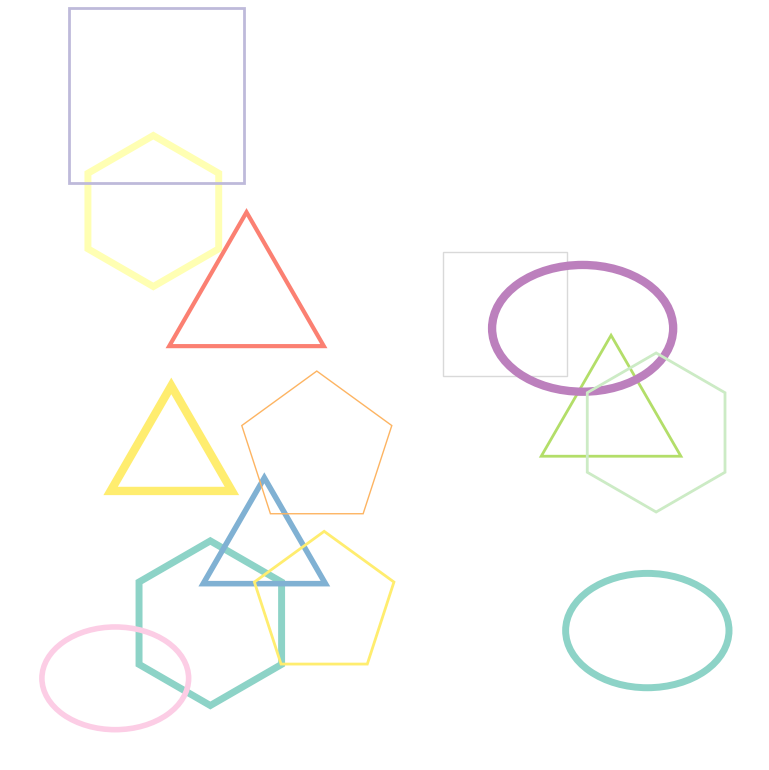[{"shape": "oval", "thickness": 2.5, "radius": 0.53, "center": [0.841, 0.181]}, {"shape": "hexagon", "thickness": 2.5, "radius": 0.53, "center": [0.273, 0.191]}, {"shape": "hexagon", "thickness": 2.5, "radius": 0.49, "center": [0.199, 0.726]}, {"shape": "square", "thickness": 1, "radius": 0.57, "center": [0.204, 0.876]}, {"shape": "triangle", "thickness": 1.5, "radius": 0.58, "center": [0.32, 0.608]}, {"shape": "triangle", "thickness": 2, "radius": 0.46, "center": [0.343, 0.288]}, {"shape": "pentagon", "thickness": 0.5, "radius": 0.51, "center": [0.411, 0.416]}, {"shape": "triangle", "thickness": 1, "radius": 0.52, "center": [0.794, 0.46]}, {"shape": "oval", "thickness": 2, "radius": 0.48, "center": [0.15, 0.119]}, {"shape": "square", "thickness": 0.5, "radius": 0.4, "center": [0.656, 0.592]}, {"shape": "oval", "thickness": 3, "radius": 0.59, "center": [0.757, 0.574]}, {"shape": "hexagon", "thickness": 1, "radius": 0.52, "center": [0.852, 0.438]}, {"shape": "pentagon", "thickness": 1, "radius": 0.48, "center": [0.421, 0.215]}, {"shape": "triangle", "thickness": 3, "radius": 0.45, "center": [0.222, 0.408]}]